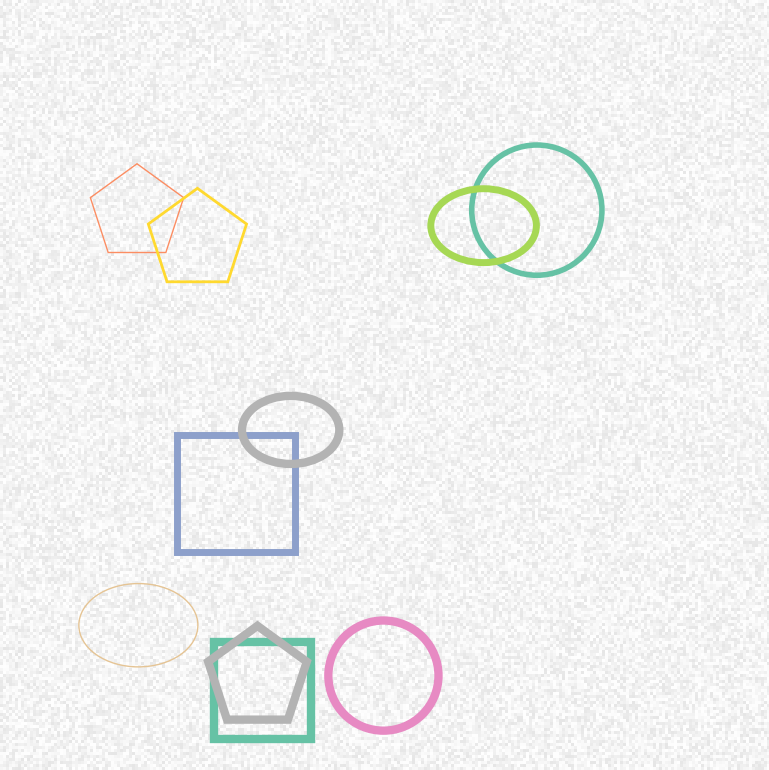[{"shape": "square", "thickness": 3, "radius": 0.31, "center": [0.341, 0.103]}, {"shape": "circle", "thickness": 2, "radius": 0.42, "center": [0.697, 0.727]}, {"shape": "pentagon", "thickness": 0.5, "radius": 0.32, "center": [0.178, 0.724]}, {"shape": "square", "thickness": 2.5, "radius": 0.38, "center": [0.307, 0.359]}, {"shape": "circle", "thickness": 3, "radius": 0.36, "center": [0.498, 0.123]}, {"shape": "oval", "thickness": 2.5, "radius": 0.34, "center": [0.628, 0.707]}, {"shape": "pentagon", "thickness": 1, "radius": 0.34, "center": [0.256, 0.688]}, {"shape": "oval", "thickness": 0.5, "radius": 0.39, "center": [0.18, 0.188]}, {"shape": "oval", "thickness": 3, "radius": 0.32, "center": [0.377, 0.442]}, {"shape": "pentagon", "thickness": 3, "radius": 0.34, "center": [0.334, 0.12]}]